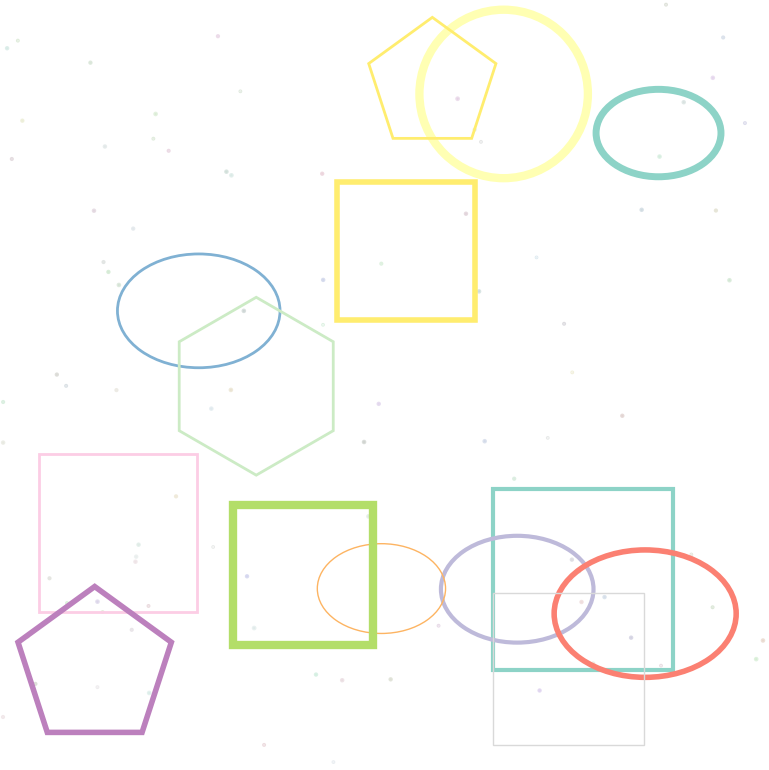[{"shape": "oval", "thickness": 2.5, "radius": 0.41, "center": [0.855, 0.827]}, {"shape": "square", "thickness": 1.5, "radius": 0.58, "center": [0.757, 0.247]}, {"shape": "circle", "thickness": 3, "radius": 0.55, "center": [0.654, 0.878]}, {"shape": "oval", "thickness": 1.5, "radius": 0.5, "center": [0.672, 0.235]}, {"shape": "oval", "thickness": 2, "radius": 0.59, "center": [0.838, 0.203]}, {"shape": "oval", "thickness": 1, "radius": 0.53, "center": [0.258, 0.596]}, {"shape": "oval", "thickness": 0.5, "radius": 0.42, "center": [0.495, 0.236]}, {"shape": "square", "thickness": 3, "radius": 0.45, "center": [0.393, 0.253]}, {"shape": "square", "thickness": 1, "radius": 0.51, "center": [0.153, 0.308]}, {"shape": "square", "thickness": 0.5, "radius": 0.49, "center": [0.739, 0.131]}, {"shape": "pentagon", "thickness": 2, "radius": 0.52, "center": [0.123, 0.134]}, {"shape": "hexagon", "thickness": 1, "radius": 0.58, "center": [0.333, 0.498]}, {"shape": "square", "thickness": 2, "radius": 0.45, "center": [0.528, 0.674]}, {"shape": "pentagon", "thickness": 1, "radius": 0.43, "center": [0.561, 0.891]}]